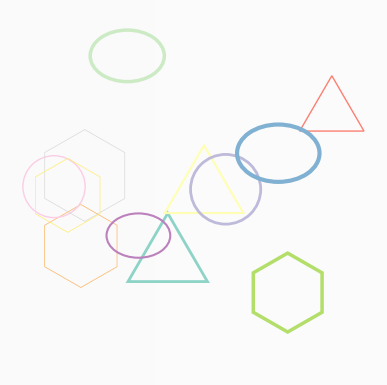[{"shape": "triangle", "thickness": 2, "radius": 0.59, "center": [0.433, 0.328]}, {"shape": "triangle", "thickness": 1.5, "radius": 0.59, "center": [0.527, 0.505]}, {"shape": "circle", "thickness": 2, "radius": 0.45, "center": [0.582, 0.508]}, {"shape": "triangle", "thickness": 1, "radius": 0.48, "center": [0.856, 0.707]}, {"shape": "oval", "thickness": 3, "radius": 0.53, "center": [0.718, 0.602]}, {"shape": "hexagon", "thickness": 0.5, "radius": 0.54, "center": [0.209, 0.361]}, {"shape": "hexagon", "thickness": 2.5, "radius": 0.51, "center": [0.742, 0.24]}, {"shape": "circle", "thickness": 1, "radius": 0.4, "center": [0.139, 0.515]}, {"shape": "hexagon", "thickness": 0.5, "radius": 0.6, "center": [0.219, 0.544]}, {"shape": "oval", "thickness": 1.5, "radius": 0.41, "center": [0.357, 0.388]}, {"shape": "oval", "thickness": 2.5, "radius": 0.48, "center": [0.328, 0.855]}, {"shape": "hexagon", "thickness": 0.5, "radius": 0.48, "center": [0.175, 0.493]}]